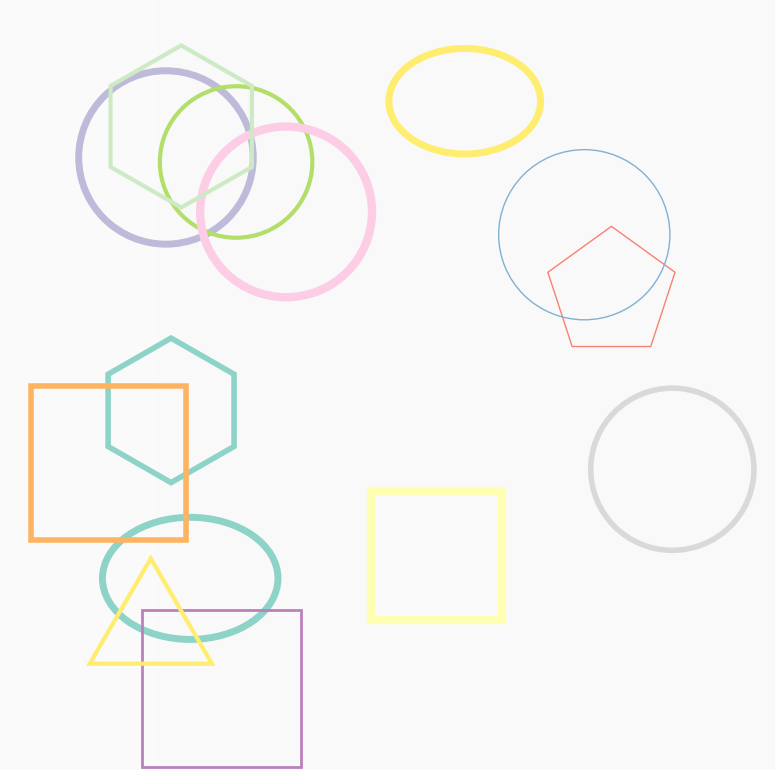[{"shape": "oval", "thickness": 2.5, "radius": 0.57, "center": [0.245, 0.249]}, {"shape": "hexagon", "thickness": 2, "radius": 0.47, "center": [0.221, 0.467]}, {"shape": "square", "thickness": 3, "radius": 0.42, "center": [0.563, 0.279]}, {"shape": "circle", "thickness": 2.5, "radius": 0.56, "center": [0.214, 0.796]}, {"shape": "pentagon", "thickness": 0.5, "radius": 0.43, "center": [0.789, 0.62]}, {"shape": "circle", "thickness": 0.5, "radius": 0.55, "center": [0.754, 0.695]}, {"shape": "square", "thickness": 2, "radius": 0.5, "center": [0.14, 0.398]}, {"shape": "circle", "thickness": 1.5, "radius": 0.49, "center": [0.305, 0.79]}, {"shape": "circle", "thickness": 3, "radius": 0.55, "center": [0.369, 0.725]}, {"shape": "circle", "thickness": 2, "radius": 0.53, "center": [0.868, 0.391]}, {"shape": "square", "thickness": 1, "radius": 0.51, "center": [0.286, 0.106]}, {"shape": "hexagon", "thickness": 1.5, "radius": 0.53, "center": [0.234, 0.836]}, {"shape": "oval", "thickness": 2.5, "radius": 0.49, "center": [0.6, 0.869]}, {"shape": "triangle", "thickness": 1.5, "radius": 0.46, "center": [0.195, 0.184]}]